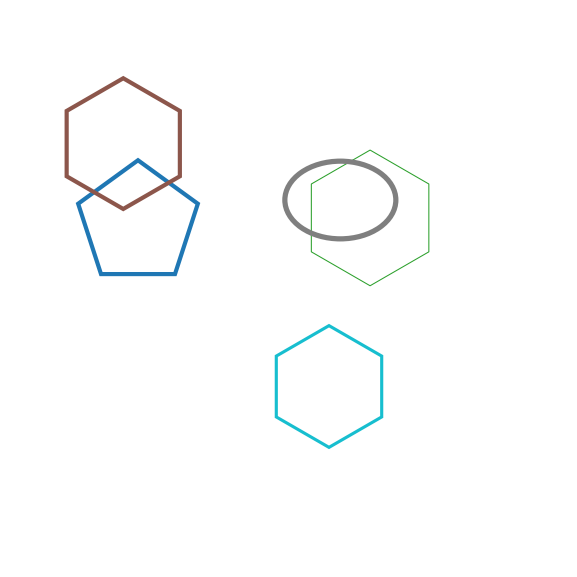[{"shape": "pentagon", "thickness": 2, "radius": 0.54, "center": [0.239, 0.613]}, {"shape": "hexagon", "thickness": 0.5, "radius": 0.59, "center": [0.641, 0.622]}, {"shape": "hexagon", "thickness": 2, "radius": 0.57, "center": [0.213, 0.75]}, {"shape": "oval", "thickness": 2.5, "radius": 0.48, "center": [0.589, 0.653]}, {"shape": "hexagon", "thickness": 1.5, "radius": 0.53, "center": [0.57, 0.33]}]